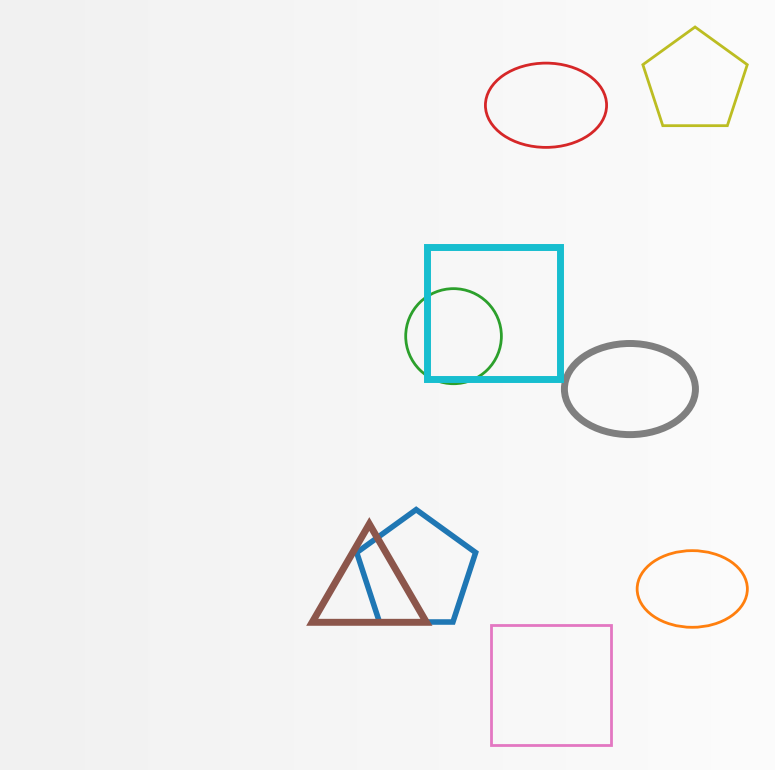[{"shape": "pentagon", "thickness": 2, "radius": 0.4, "center": [0.537, 0.257]}, {"shape": "oval", "thickness": 1, "radius": 0.36, "center": [0.893, 0.235]}, {"shape": "circle", "thickness": 1, "radius": 0.31, "center": [0.585, 0.563]}, {"shape": "oval", "thickness": 1, "radius": 0.39, "center": [0.705, 0.863]}, {"shape": "triangle", "thickness": 2.5, "radius": 0.43, "center": [0.477, 0.234]}, {"shape": "square", "thickness": 1, "radius": 0.39, "center": [0.711, 0.111]}, {"shape": "oval", "thickness": 2.5, "radius": 0.42, "center": [0.813, 0.495]}, {"shape": "pentagon", "thickness": 1, "radius": 0.35, "center": [0.897, 0.894]}, {"shape": "square", "thickness": 2.5, "radius": 0.43, "center": [0.637, 0.594]}]